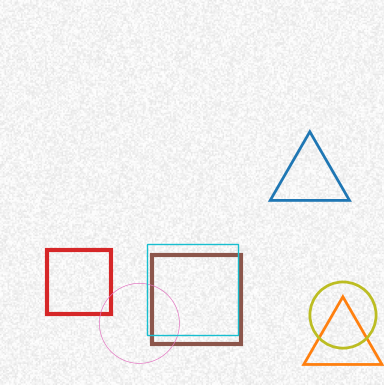[{"shape": "triangle", "thickness": 2, "radius": 0.59, "center": [0.805, 0.539]}, {"shape": "triangle", "thickness": 2, "radius": 0.59, "center": [0.891, 0.112]}, {"shape": "square", "thickness": 3, "radius": 0.42, "center": [0.205, 0.267]}, {"shape": "square", "thickness": 3, "radius": 0.58, "center": [0.511, 0.221]}, {"shape": "circle", "thickness": 0.5, "radius": 0.52, "center": [0.362, 0.16]}, {"shape": "circle", "thickness": 2, "radius": 0.43, "center": [0.891, 0.182]}, {"shape": "square", "thickness": 1, "radius": 0.59, "center": [0.499, 0.249]}]